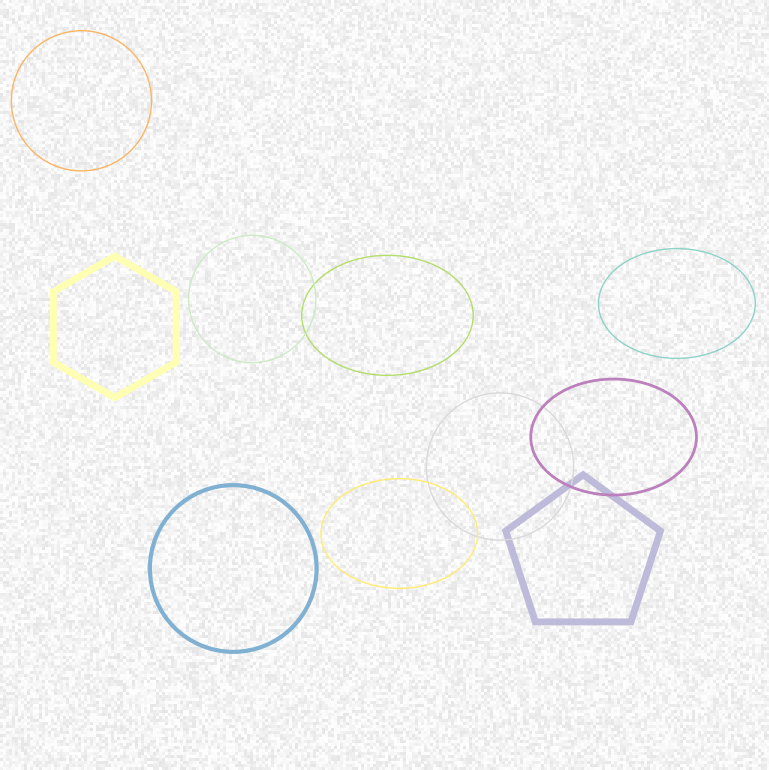[{"shape": "oval", "thickness": 0.5, "radius": 0.51, "center": [0.879, 0.606]}, {"shape": "hexagon", "thickness": 2.5, "radius": 0.46, "center": [0.149, 0.575]}, {"shape": "pentagon", "thickness": 2.5, "radius": 0.53, "center": [0.757, 0.278]}, {"shape": "circle", "thickness": 1.5, "radius": 0.54, "center": [0.303, 0.262]}, {"shape": "circle", "thickness": 0.5, "radius": 0.46, "center": [0.106, 0.869]}, {"shape": "oval", "thickness": 0.5, "radius": 0.56, "center": [0.503, 0.59]}, {"shape": "circle", "thickness": 0.5, "radius": 0.48, "center": [0.649, 0.394]}, {"shape": "oval", "thickness": 1, "radius": 0.54, "center": [0.797, 0.432]}, {"shape": "circle", "thickness": 0.5, "radius": 0.41, "center": [0.328, 0.612]}, {"shape": "oval", "thickness": 0.5, "radius": 0.51, "center": [0.519, 0.307]}]